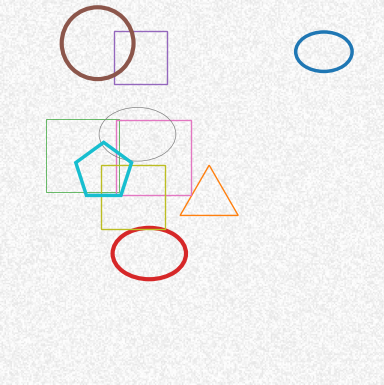[{"shape": "oval", "thickness": 2.5, "radius": 0.37, "center": [0.841, 0.866]}, {"shape": "triangle", "thickness": 1, "radius": 0.44, "center": [0.543, 0.484]}, {"shape": "square", "thickness": 0.5, "radius": 0.48, "center": [0.214, 0.596]}, {"shape": "oval", "thickness": 3, "radius": 0.48, "center": [0.388, 0.341]}, {"shape": "square", "thickness": 1, "radius": 0.35, "center": [0.365, 0.851]}, {"shape": "circle", "thickness": 3, "radius": 0.47, "center": [0.254, 0.888]}, {"shape": "square", "thickness": 1, "radius": 0.49, "center": [0.398, 0.591]}, {"shape": "oval", "thickness": 0.5, "radius": 0.5, "center": [0.357, 0.651]}, {"shape": "square", "thickness": 1, "radius": 0.41, "center": [0.345, 0.489]}, {"shape": "pentagon", "thickness": 2.5, "radius": 0.38, "center": [0.269, 0.554]}]